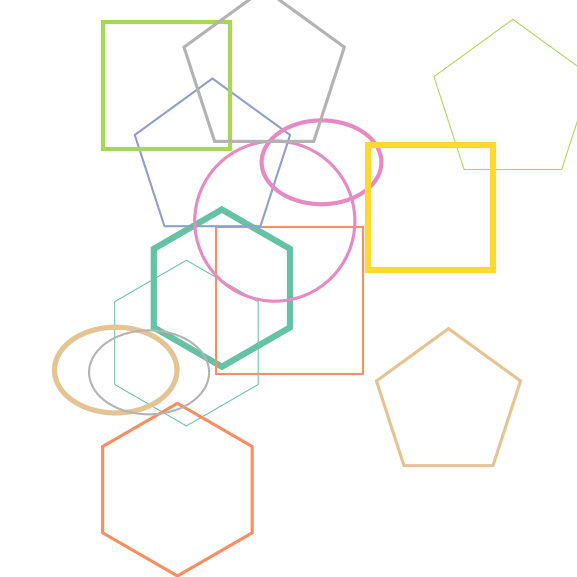[{"shape": "hexagon", "thickness": 3, "radius": 0.68, "center": [0.384, 0.5]}, {"shape": "hexagon", "thickness": 0.5, "radius": 0.72, "center": [0.323, 0.405]}, {"shape": "hexagon", "thickness": 1.5, "radius": 0.75, "center": [0.307, 0.151]}, {"shape": "square", "thickness": 1, "radius": 0.64, "center": [0.501, 0.479]}, {"shape": "pentagon", "thickness": 1, "radius": 0.71, "center": [0.368, 0.722]}, {"shape": "oval", "thickness": 2, "radius": 0.52, "center": [0.557, 0.718]}, {"shape": "circle", "thickness": 1.5, "radius": 0.69, "center": [0.476, 0.616]}, {"shape": "pentagon", "thickness": 0.5, "radius": 0.72, "center": [0.888, 0.822]}, {"shape": "square", "thickness": 2, "radius": 0.55, "center": [0.288, 0.852]}, {"shape": "square", "thickness": 3, "radius": 0.54, "center": [0.745, 0.64]}, {"shape": "oval", "thickness": 2.5, "radius": 0.53, "center": [0.2, 0.358]}, {"shape": "pentagon", "thickness": 1.5, "radius": 0.66, "center": [0.777, 0.299]}, {"shape": "pentagon", "thickness": 1.5, "radius": 0.73, "center": [0.457, 0.872]}, {"shape": "oval", "thickness": 1, "radius": 0.52, "center": [0.258, 0.354]}]